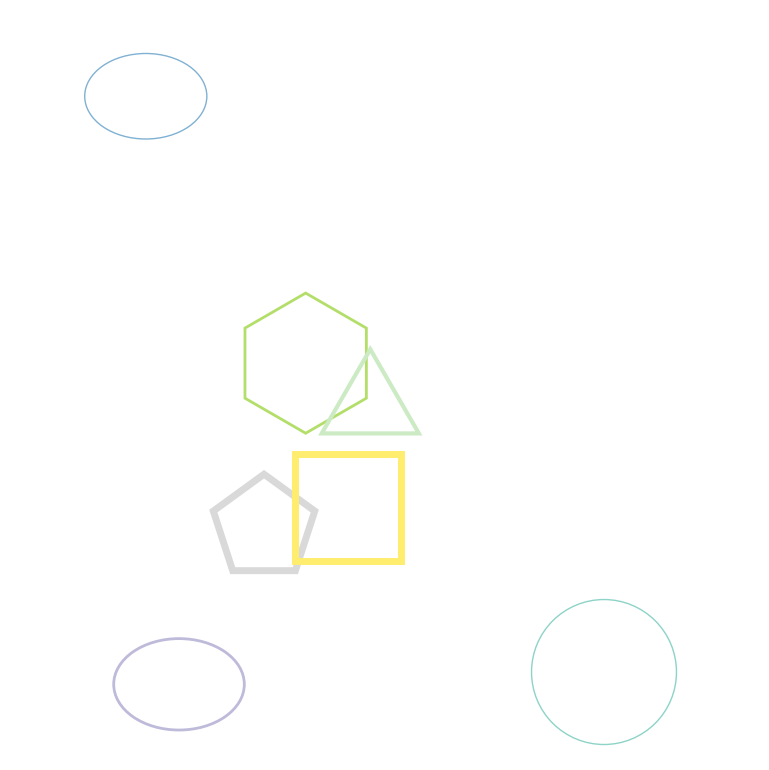[{"shape": "circle", "thickness": 0.5, "radius": 0.47, "center": [0.784, 0.127]}, {"shape": "oval", "thickness": 1, "radius": 0.42, "center": [0.232, 0.111]}, {"shape": "oval", "thickness": 0.5, "radius": 0.4, "center": [0.189, 0.875]}, {"shape": "hexagon", "thickness": 1, "radius": 0.46, "center": [0.397, 0.528]}, {"shape": "pentagon", "thickness": 2.5, "radius": 0.35, "center": [0.343, 0.315]}, {"shape": "triangle", "thickness": 1.5, "radius": 0.36, "center": [0.481, 0.474]}, {"shape": "square", "thickness": 2.5, "radius": 0.35, "center": [0.452, 0.341]}]